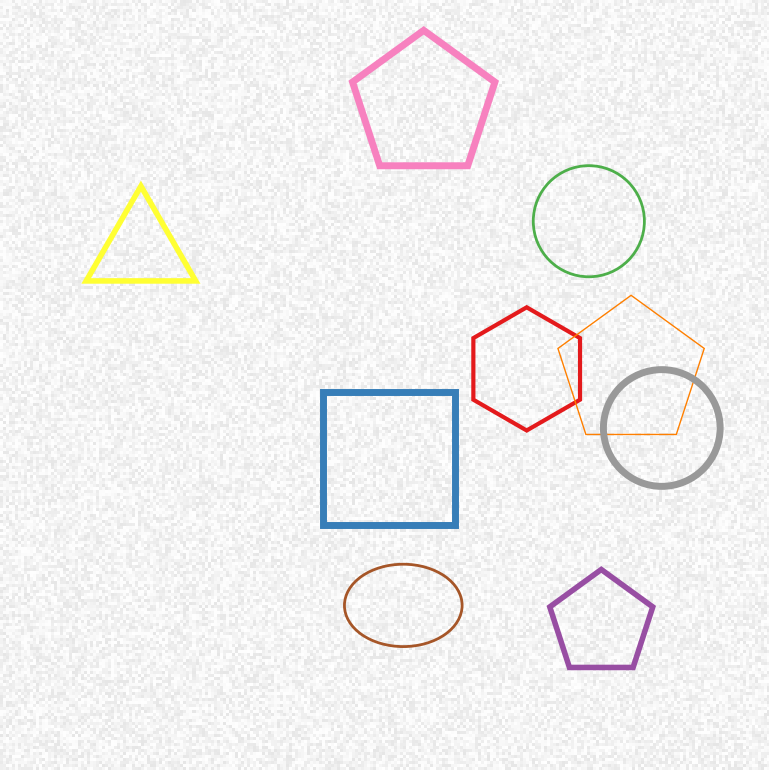[{"shape": "hexagon", "thickness": 1.5, "radius": 0.4, "center": [0.684, 0.521]}, {"shape": "square", "thickness": 2.5, "radius": 0.43, "center": [0.505, 0.405]}, {"shape": "circle", "thickness": 1, "radius": 0.36, "center": [0.765, 0.713]}, {"shape": "pentagon", "thickness": 2, "radius": 0.35, "center": [0.781, 0.19]}, {"shape": "pentagon", "thickness": 0.5, "radius": 0.5, "center": [0.82, 0.517]}, {"shape": "triangle", "thickness": 2, "radius": 0.41, "center": [0.183, 0.676]}, {"shape": "oval", "thickness": 1, "radius": 0.38, "center": [0.524, 0.214]}, {"shape": "pentagon", "thickness": 2.5, "radius": 0.49, "center": [0.55, 0.863]}, {"shape": "circle", "thickness": 2.5, "radius": 0.38, "center": [0.859, 0.444]}]